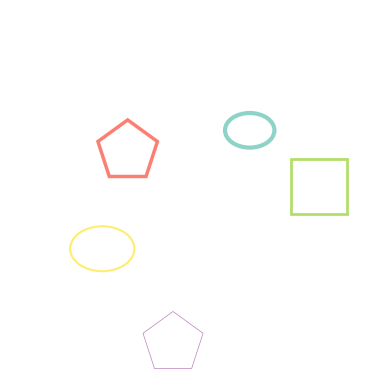[{"shape": "oval", "thickness": 3, "radius": 0.32, "center": [0.649, 0.662]}, {"shape": "pentagon", "thickness": 2.5, "radius": 0.41, "center": [0.332, 0.607]}, {"shape": "square", "thickness": 2, "radius": 0.36, "center": [0.828, 0.516]}, {"shape": "pentagon", "thickness": 0.5, "radius": 0.41, "center": [0.449, 0.109]}, {"shape": "oval", "thickness": 1.5, "radius": 0.42, "center": [0.266, 0.354]}]